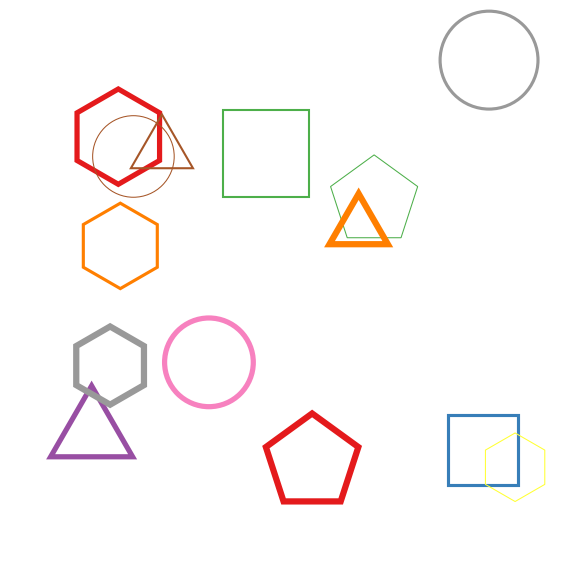[{"shape": "hexagon", "thickness": 2.5, "radius": 0.41, "center": [0.205, 0.763]}, {"shape": "pentagon", "thickness": 3, "radius": 0.42, "center": [0.54, 0.199]}, {"shape": "square", "thickness": 1.5, "radius": 0.3, "center": [0.836, 0.22]}, {"shape": "pentagon", "thickness": 0.5, "radius": 0.4, "center": [0.648, 0.652]}, {"shape": "square", "thickness": 1, "radius": 0.37, "center": [0.46, 0.734]}, {"shape": "triangle", "thickness": 2.5, "radius": 0.41, "center": [0.159, 0.249]}, {"shape": "triangle", "thickness": 3, "radius": 0.29, "center": [0.621, 0.605]}, {"shape": "hexagon", "thickness": 1.5, "radius": 0.37, "center": [0.208, 0.573]}, {"shape": "hexagon", "thickness": 0.5, "radius": 0.3, "center": [0.892, 0.19]}, {"shape": "triangle", "thickness": 1, "radius": 0.31, "center": [0.28, 0.739]}, {"shape": "circle", "thickness": 0.5, "radius": 0.35, "center": [0.231, 0.728]}, {"shape": "circle", "thickness": 2.5, "radius": 0.38, "center": [0.362, 0.372]}, {"shape": "circle", "thickness": 1.5, "radius": 0.42, "center": [0.847, 0.895]}, {"shape": "hexagon", "thickness": 3, "radius": 0.34, "center": [0.191, 0.366]}]